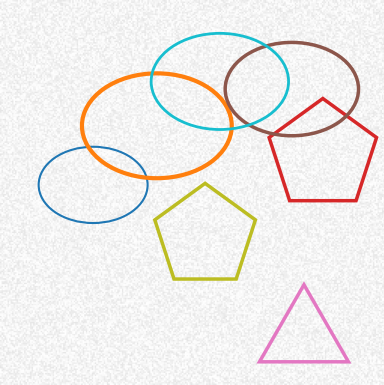[{"shape": "oval", "thickness": 1.5, "radius": 0.71, "center": [0.242, 0.52]}, {"shape": "oval", "thickness": 3, "radius": 0.97, "center": [0.407, 0.673]}, {"shape": "pentagon", "thickness": 2.5, "radius": 0.73, "center": [0.839, 0.597]}, {"shape": "oval", "thickness": 2.5, "radius": 0.87, "center": [0.758, 0.769]}, {"shape": "triangle", "thickness": 2.5, "radius": 0.67, "center": [0.79, 0.127]}, {"shape": "pentagon", "thickness": 2.5, "radius": 0.69, "center": [0.533, 0.386]}, {"shape": "oval", "thickness": 2, "radius": 0.89, "center": [0.571, 0.789]}]